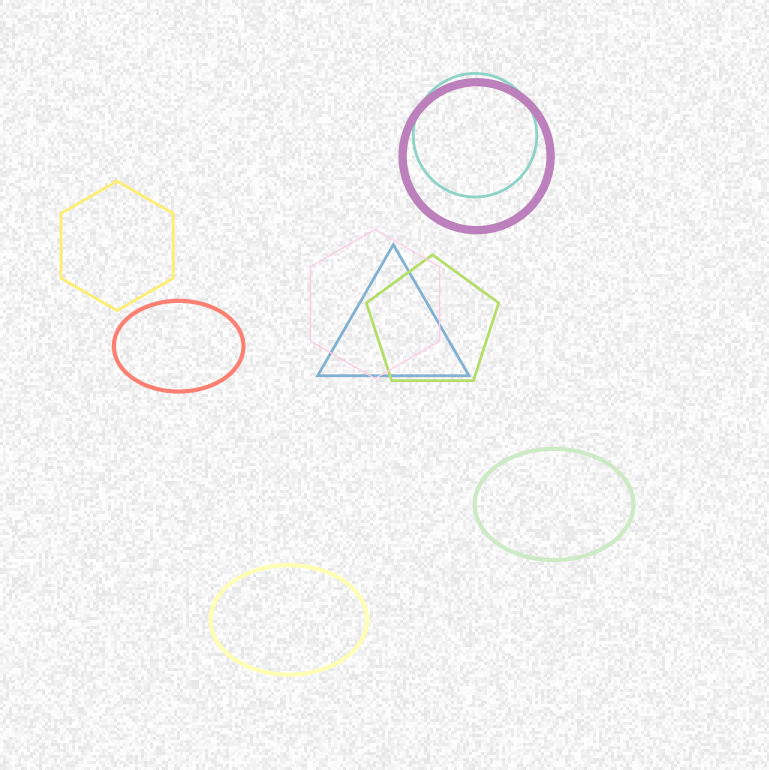[{"shape": "circle", "thickness": 1, "radius": 0.4, "center": [0.617, 0.824]}, {"shape": "oval", "thickness": 1.5, "radius": 0.51, "center": [0.375, 0.195]}, {"shape": "oval", "thickness": 1.5, "radius": 0.42, "center": [0.232, 0.55]}, {"shape": "triangle", "thickness": 1, "radius": 0.57, "center": [0.511, 0.569]}, {"shape": "pentagon", "thickness": 1, "radius": 0.45, "center": [0.562, 0.579]}, {"shape": "hexagon", "thickness": 0.5, "radius": 0.48, "center": [0.487, 0.605]}, {"shape": "circle", "thickness": 3, "radius": 0.48, "center": [0.619, 0.797]}, {"shape": "oval", "thickness": 1.5, "radius": 0.52, "center": [0.72, 0.345]}, {"shape": "hexagon", "thickness": 1, "radius": 0.42, "center": [0.152, 0.681]}]